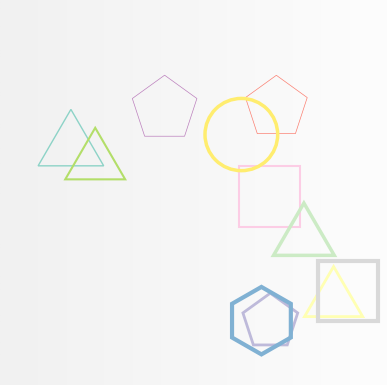[{"shape": "triangle", "thickness": 1, "radius": 0.49, "center": [0.183, 0.618]}, {"shape": "triangle", "thickness": 2, "radius": 0.43, "center": [0.861, 0.221]}, {"shape": "pentagon", "thickness": 2, "radius": 0.37, "center": [0.698, 0.164]}, {"shape": "pentagon", "thickness": 0.5, "radius": 0.42, "center": [0.713, 0.721]}, {"shape": "hexagon", "thickness": 3, "radius": 0.44, "center": [0.675, 0.167]}, {"shape": "triangle", "thickness": 1.5, "radius": 0.45, "center": [0.246, 0.579]}, {"shape": "square", "thickness": 1.5, "radius": 0.4, "center": [0.696, 0.491]}, {"shape": "square", "thickness": 3, "radius": 0.39, "center": [0.898, 0.245]}, {"shape": "pentagon", "thickness": 0.5, "radius": 0.44, "center": [0.425, 0.717]}, {"shape": "triangle", "thickness": 2.5, "radius": 0.45, "center": [0.784, 0.382]}, {"shape": "circle", "thickness": 2.5, "radius": 0.47, "center": [0.623, 0.651]}]